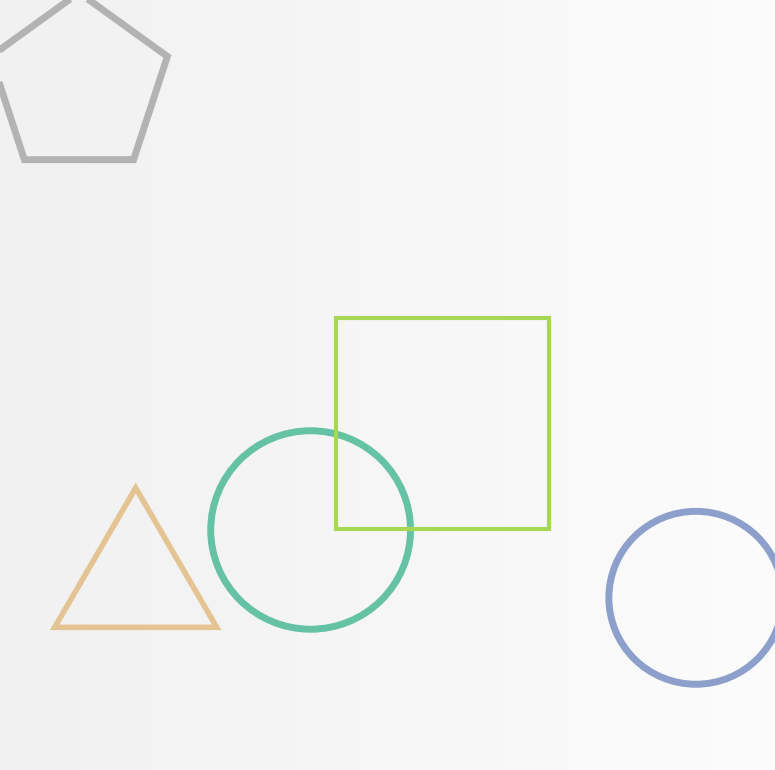[{"shape": "circle", "thickness": 2.5, "radius": 0.64, "center": [0.401, 0.312]}, {"shape": "circle", "thickness": 2.5, "radius": 0.56, "center": [0.898, 0.224]}, {"shape": "square", "thickness": 1.5, "radius": 0.69, "center": [0.571, 0.45]}, {"shape": "triangle", "thickness": 2, "radius": 0.6, "center": [0.175, 0.246]}, {"shape": "pentagon", "thickness": 2.5, "radius": 0.6, "center": [0.102, 0.89]}]